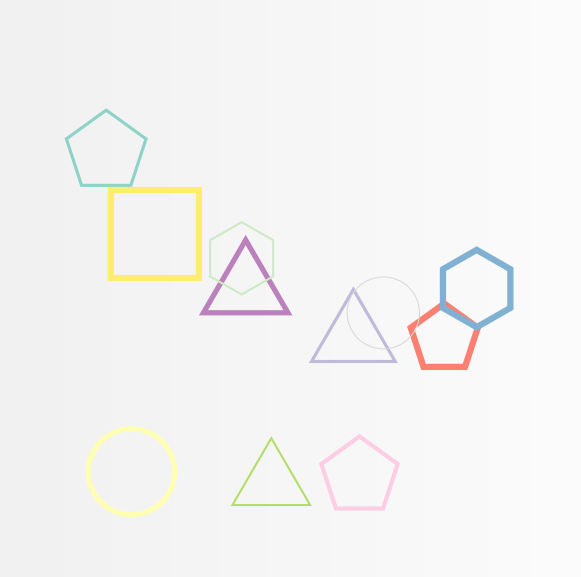[{"shape": "pentagon", "thickness": 1.5, "radius": 0.36, "center": [0.183, 0.736]}, {"shape": "circle", "thickness": 2.5, "radius": 0.37, "center": [0.226, 0.182]}, {"shape": "triangle", "thickness": 1.5, "radius": 0.42, "center": [0.608, 0.415]}, {"shape": "pentagon", "thickness": 3, "radius": 0.3, "center": [0.764, 0.413]}, {"shape": "hexagon", "thickness": 3, "radius": 0.33, "center": [0.82, 0.499]}, {"shape": "triangle", "thickness": 1, "radius": 0.39, "center": [0.467, 0.163]}, {"shape": "pentagon", "thickness": 2, "radius": 0.35, "center": [0.618, 0.174]}, {"shape": "circle", "thickness": 0.5, "radius": 0.31, "center": [0.659, 0.457]}, {"shape": "triangle", "thickness": 2.5, "radius": 0.42, "center": [0.423, 0.5]}, {"shape": "hexagon", "thickness": 1, "radius": 0.31, "center": [0.416, 0.552]}, {"shape": "square", "thickness": 3, "radius": 0.38, "center": [0.267, 0.594]}]